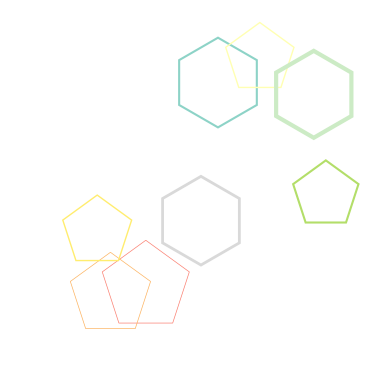[{"shape": "hexagon", "thickness": 1.5, "radius": 0.58, "center": [0.566, 0.786]}, {"shape": "pentagon", "thickness": 1, "radius": 0.47, "center": [0.675, 0.848]}, {"shape": "pentagon", "thickness": 0.5, "radius": 0.59, "center": [0.379, 0.257]}, {"shape": "pentagon", "thickness": 0.5, "radius": 0.55, "center": [0.287, 0.235]}, {"shape": "pentagon", "thickness": 1.5, "radius": 0.45, "center": [0.846, 0.494]}, {"shape": "hexagon", "thickness": 2, "radius": 0.58, "center": [0.522, 0.427]}, {"shape": "hexagon", "thickness": 3, "radius": 0.56, "center": [0.815, 0.755]}, {"shape": "pentagon", "thickness": 1, "radius": 0.47, "center": [0.252, 0.399]}]